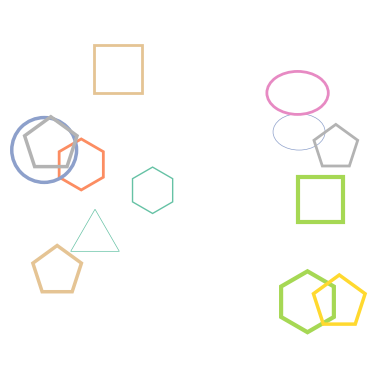[{"shape": "triangle", "thickness": 0.5, "radius": 0.36, "center": [0.247, 0.384]}, {"shape": "hexagon", "thickness": 1, "radius": 0.3, "center": [0.396, 0.506]}, {"shape": "hexagon", "thickness": 2, "radius": 0.33, "center": [0.211, 0.573]}, {"shape": "oval", "thickness": 0.5, "radius": 0.34, "center": [0.777, 0.657]}, {"shape": "circle", "thickness": 2.5, "radius": 0.42, "center": [0.115, 0.61]}, {"shape": "oval", "thickness": 2, "radius": 0.4, "center": [0.773, 0.759]}, {"shape": "square", "thickness": 3, "radius": 0.29, "center": [0.833, 0.481]}, {"shape": "hexagon", "thickness": 3, "radius": 0.4, "center": [0.799, 0.216]}, {"shape": "pentagon", "thickness": 2.5, "radius": 0.35, "center": [0.881, 0.215]}, {"shape": "square", "thickness": 2, "radius": 0.31, "center": [0.307, 0.82]}, {"shape": "pentagon", "thickness": 2.5, "radius": 0.33, "center": [0.148, 0.296]}, {"shape": "pentagon", "thickness": 2, "radius": 0.3, "center": [0.872, 0.617]}, {"shape": "pentagon", "thickness": 2.5, "radius": 0.36, "center": [0.132, 0.625]}]